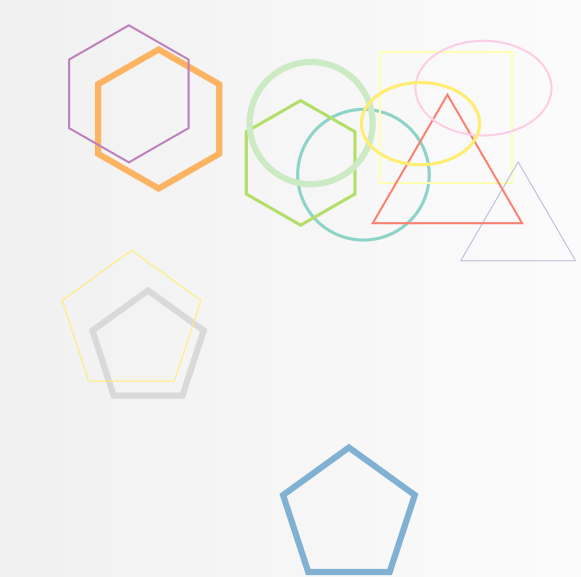[{"shape": "circle", "thickness": 1.5, "radius": 0.57, "center": [0.625, 0.697]}, {"shape": "square", "thickness": 1, "radius": 0.57, "center": [0.767, 0.796]}, {"shape": "triangle", "thickness": 0.5, "radius": 0.57, "center": [0.891, 0.605]}, {"shape": "triangle", "thickness": 1, "radius": 0.74, "center": [0.77, 0.687]}, {"shape": "pentagon", "thickness": 3, "radius": 0.6, "center": [0.6, 0.105]}, {"shape": "hexagon", "thickness": 3, "radius": 0.6, "center": [0.273, 0.793]}, {"shape": "hexagon", "thickness": 1.5, "radius": 0.54, "center": [0.517, 0.717]}, {"shape": "oval", "thickness": 1, "radius": 0.59, "center": [0.832, 0.847]}, {"shape": "pentagon", "thickness": 3, "radius": 0.5, "center": [0.255, 0.396]}, {"shape": "hexagon", "thickness": 1, "radius": 0.59, "center": [0.222, 0.837]}, {"shape": "circle", "thickness": 3, "radius": 0.53, "center": [0.535, 0.786]}, {"shape": "oval", "thickness": 1.5, "radius": 0.51, "center": [0.723, 0.785]}, {"shape": "pentagon", "thickness": 0.5, "radius": 0.63, "center": [0.226, 0.44]}]